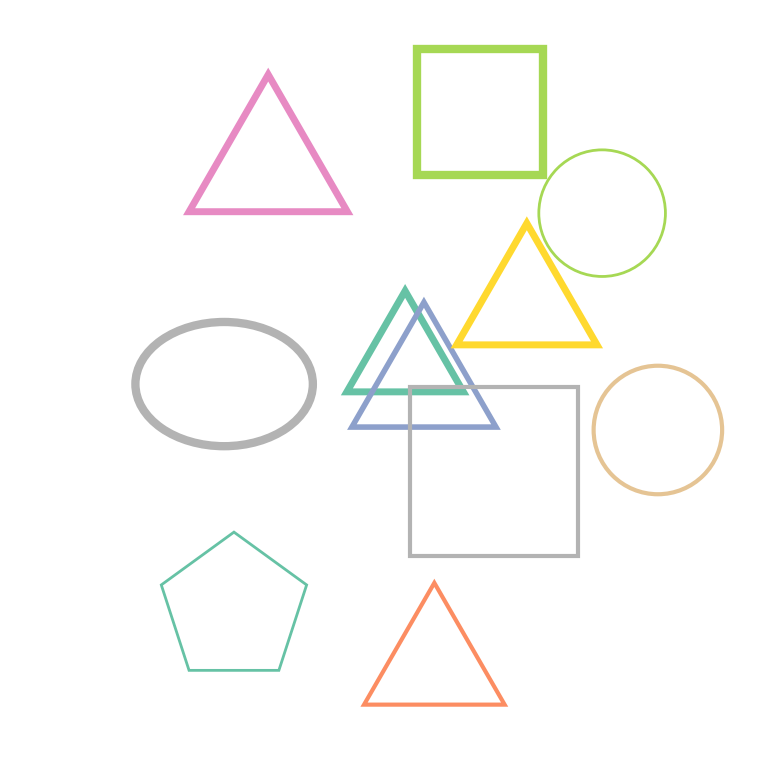[{"shape": "triangle", "thickness": 2.5, "radius": 0.44, "center": [0.526, 0.535]}, {"shape": "pentagon", "thickness": 1, "radius": 0.5, "center": [0.304, 0.21]}, {"shape": "triangle", "thickness": 1.5, "radius": 0.53, "center": [0.564, 0.138]}, {"shape": "triangle", "thickness": 2, "radius": 0.54, "center": [0.551, 0.499]}, {"shape": "triangle", "thickness": 2.5, "radius": 0.59, "center": [0.348, 0.784]}, {"shape": "square", "thickness": 3, "radius": 0.41, "center": [0.623, 0.855]}, {"shape": "circle", "thickness": 1, "radius": 0.41, "center": [0.782, 0.723]}, {"shape": "triangle", "thickness": 2.5, "radius": 0.53, "center": [0.684, 0.605]}, {"shape": "circle", "thickness": 1.5, "radius": 0.42, "center": [0.854, 0.442]}, {"shape": "square", "thickness": 1.5, "radius": 0.55, "center": [0.641, 0.388]}, {"shape": "oval", "thickness": 3, "radius": 0.58, "center": [0.291, 0.501]}]